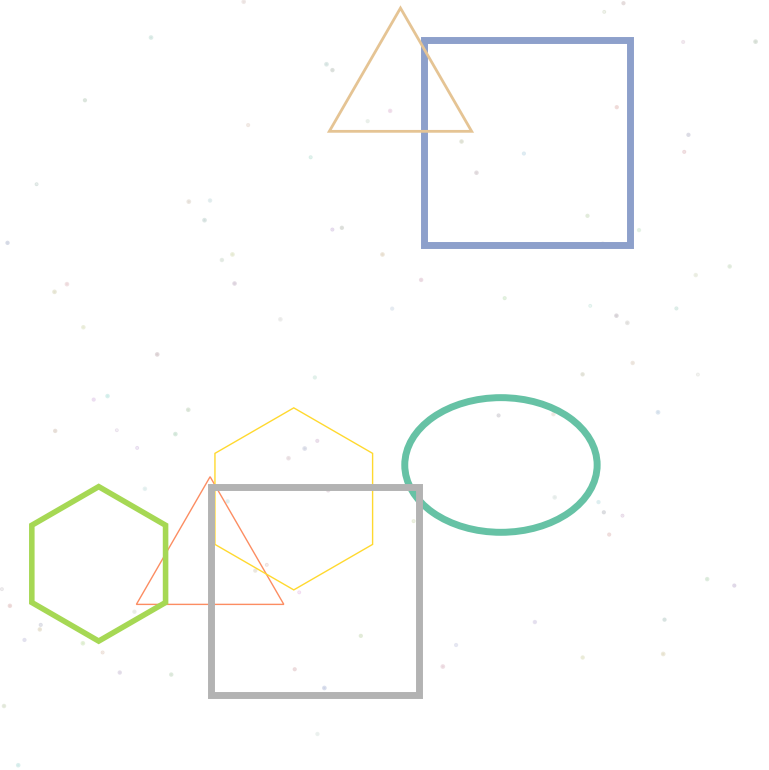[{"shape": "oval", "thickness": 2.5, "radius": 0.62, "center": [0.651, 0.396]}, {"shape": "triangle", "thickness": 0.5, "radius": 0.55, "center": [0.273, 0.27]}, {"shape": "square", "thickness": 2.5, "radius": 0.67, "center": [0.684, 0.815]}, {"shape": "hexagon", "thickness": 2, "radius": 0.5, "center": [0.128, 0.268]}, {"shape": "hexagon", "thickness": 0.5, "radius": 0.59, "center": [0.382, 0.352]}, {"shape": "triangle", "thickness": 1, "radius": 0.53, "center": [0.52, 0.883]}, {"shape": "square", "thickness": 2.5, "radius": 0.67, "center": [0.409, 0.232]}]